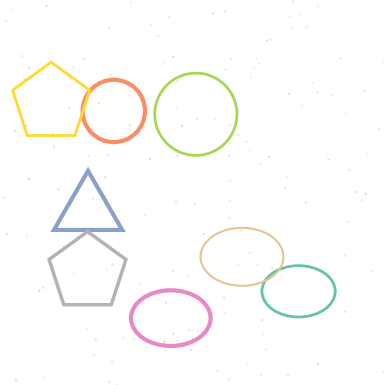[{"shape": "oval", "thickness": 2, "radius": 0.48, "center": [0.775, 0.243]}, {"shape": "circle", "thickness": 3, "radius": 0.4, "center": [0.296, 0.712]}, {"shape": "triangle", "thickness": 3, "radius": 0.51, "center": [0.229, 0.454]}, {"shape": "oval", "thickness": 3, "radius": 0.52, "center": [0.444, 0.174]}, {"shape": "circle", "thickness": 2, "radius": 0.53, "center": [0.509, 0.703]}, {"shape": "pentagon", "thickness": 2, "radius": 0.53, "center": [0.133, 0.733]}, {"shape": "oval", "thickness": 1.5, "radius": 0.54, "center": [0.629, 0.333]}, {"shape": "pentagon", "thickness": 2.5, "radius": 0.52, "center": [0.227, 0.293]}]